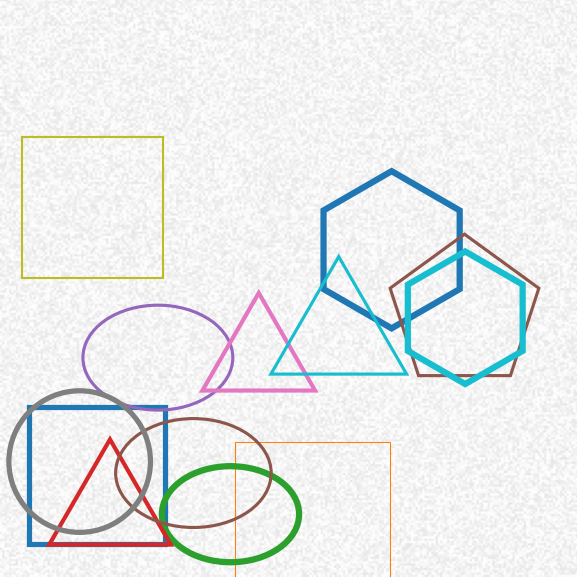[{"shape": "square", "thickness": 2.5, "radius": 0.59, "center": [0.168, 0.176]}, {"shape": "hexagon", "thickness": 3, "radius": 0.68, "center": [0.678, 0.567]}, {"shape": "square", "thickness": 0.5, "radius": 0.67, "center": [0.541, 0.1]}, {"shape": "oval", "thickness": 3, "radius": 0.59, "center": [0.399, 0.109]}, {"shape": "triangle", "thickness": 2, "radius": 0.61, "center": [0.19, 0.117]}, {"shape": "oval", "thickness": 1.5, "radius": 0.65, "center": [0.273, 0.38]}, {"shape": "oval", "thickness": 1.5, "radius": 0.67, "center": [0.335, 0.18]}, {"shape": "pentagon", "thickness": 1.5, "radius": 0.68, "center": [0.804, 0.458]}, {"shape": "triangle", "thickness": 2, "radius": 0.56, "center": [0.448, 0.379]}, {"shape": "circle", "thickness": 2.5, "radius": 0.61, "center": [0.138, 0.2]}, {"shape": "square", "thickness": 1, "radius": 0.61, "center": [0.16, 0.64]}, {"shape": "hexagon", "thickness": 3, "radius": 0.57, "center": [0.806, 0.449]}, {"shape": "triangle", "thickness": 1.5, "radius": 0.68, "center": [0.587, 0.419]}]